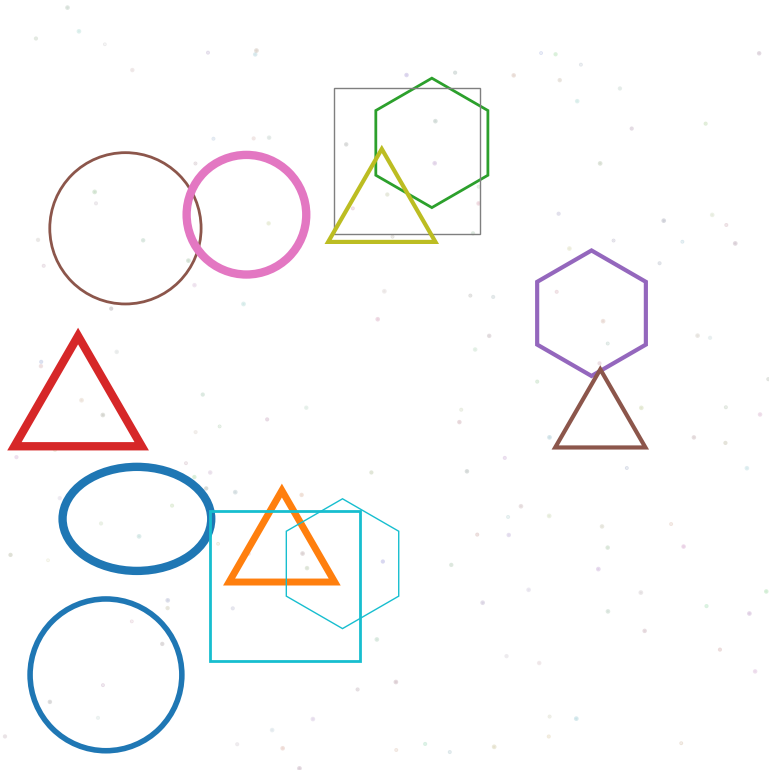[{"shape": "circle", "thickness": 2, "radius": 0.49, "center": [0.138, 0.124]}, {"shape": "oval", "thickness": 3, "radius": 0.48, "center": [0.178, 0.326]}, {"shape": "triangle", "thickness": 2.5, "radius": 0.4, "center": [0.366, 0.284]}, {"shape": "hexagon", "thickness": 1, "radius": 0.42, "center": [0.561, 0.814]}, {"shape": "triangle", "thickness": 3, "radius": 0.48, "center": [0.101, 0.468]}, {"shape": "hexagon", "thickness": 1.5, "radius": 0.41, "center": [0.768, 0.593]}, {"shape": "circle", "thickness": 1, "radius": 0.49, "center": [0.163, 0.703]}, {"shape": "triangle", "thickness": 1.5, "radius": 0.34, "center": [0.78, 0.453]}, {"shape": "circle", "thickness": 3, "radius": 0.39, "center": [0.32, 0.721]}, {"shape": "square", "thickness": 0.5, "radius": 0.48, "center": [0.529, 0.791]}, {"shape": "triangle", "thickness": 1.5, "radius": 0.4, "center": [0.496, 0.726]}, {"shape": "square", "thickness": 1, "radius": 0.49, "center": [0.37, 0.239]}, {"shape": "hexagon", "thickness": 0.5, "radius": 0.42, "center": [0.445, 0.268]}]